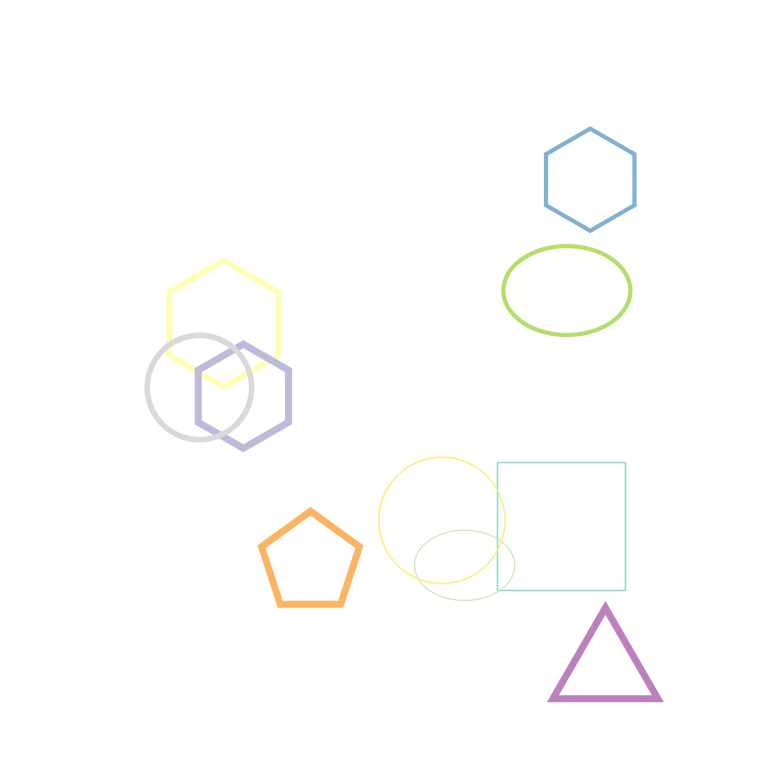[{"shape": "square", "thickness": 0.5, "radius": 0.42, "center": [0.729, 0.317]}, {"shape": "hexagon", "thickness": 2, "radius": 0.41, "center": [0.291, 0.579]}, {"shape": "hexagon", "thickness": 2.5, "radius": 0.34, "center": [0.316, 0.485]}, {"shape": "hexagon", "thickness": 1.5, "radius": 0.33, "center": [0.767, 0.767]}, {"shape": "pentagon", "thickness": 2.5, "radius": 0.33, "center": [0.403, 0.269]}, {"shape": "oval", "thickness": 1.5, "radius": 0.41, "center": [0.736, 0.623]}, {"shape": "circle", "thickness": 2, "radius": 0.34, "center": [0.259, 0.497]}, {"shape": "triangle", "thickness": 2.5, "radius": 0.39, "center": [0.786, 0.132]}, {"shape": "oval", "thickness": 0.5, "radius": 0.33, "center": [0.603, 0.266]}, {"shape": "circle", "thickness": 0.5, "radius": 0.41, "center": [0.574, 0.324]}]